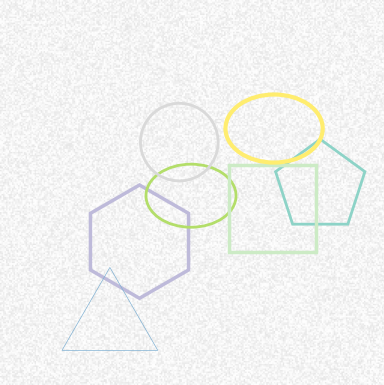[{"shape": "pentagon", "thickness": 2, "radius": 0.61, "center": [0.832, 0.516]}, {"shape": "hexagon", "thickness": 2.5, "radius": 0.74, "center": [0.362, 0.372]}, {"shape": "triangle", "thickness": 0.5, "radius": 0.72, "center": [0.285, 0.162]}, {"shape": "oval", "thickness": 2, "radius": 0.58, "center": [0.496, 0.492]}, {"shape": "circle", "thickness": 2, "radius": 0.5, "center": [0.466, 0.631]}, {"shape": "square", "thickness": 2.5, "radius": 0.56, "center": [0.708, 0.459]}, {"shape": "oval", "thickness": 3, "radius": 0.63, "center": [0.712, 0.666]}]